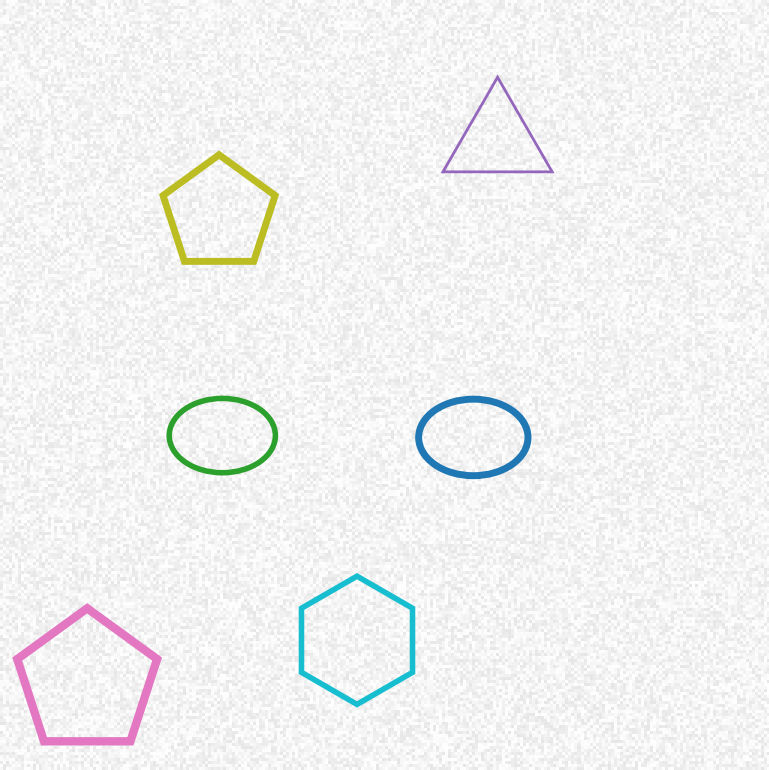[{"shape": "oval", "thickness": 2.5, "radius": 0.36, "center": [0.615, 0.432]}, {"shape": "oval", "thickness": 2, "radius": 0.34, "center": [0.289, 0.434]}, {"shape": "triangle", "thickness": 1, "radius": 0.41, "center": [0.646, 0.818]}, {"shape": "pentagon", "thickness": 3, "radius": 0.48, "center": [0.113, 0.115]}, {"shape": "pentagon", "thickness": 2.5, "radius": 0.38, "center": [0.285, 0.722]}, {"shape": "hexagon", "thickness": 2, "radius": 0.42, "center": [0.464, 0.168]}]